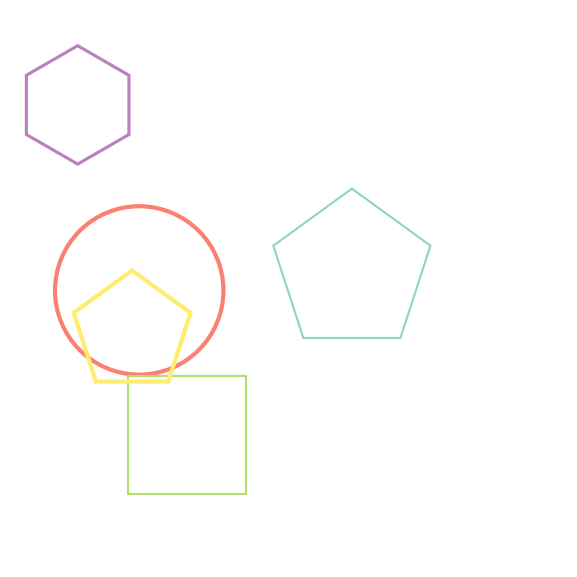[{"shape": "pentagon", "thickness": 1, "radius": 0.72, "center": [0.609, 0.529]}, {"shape": "circle", "thickness": 2, "radius": 0.73, "center": [0.241, 0.496]}, {"shape": "square", "thickness": 1, "radius": 0.51, "center": [0.323, 0.246]}, {"shape": "hexagon", "thickness": 1.5, "radius": 0.51, "center": [0.134, 0.817]}, {"shape": "pentagon", "thickness": 2, "radius": 0.53, "center": [0.229, 0.424]}]